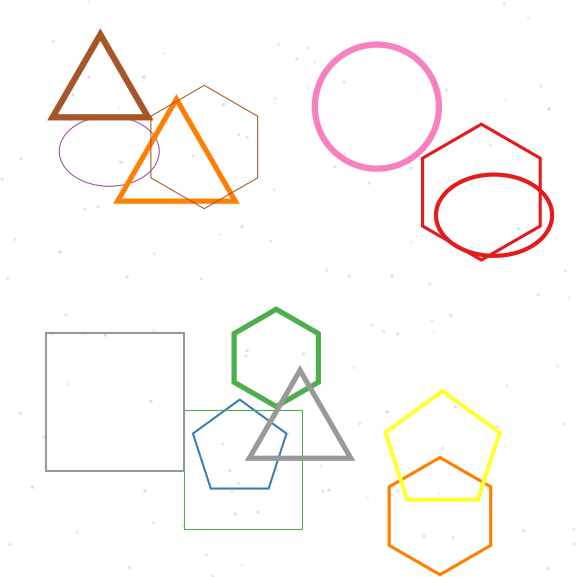[{"shape": "oval", "thickness": 2, "radius": 0.5, "center": [0.856, 0.626]}, {"shape": "hexagon", "thickness": 1.5, "radius": 0.59, "center": [0.834, 0.666]}, {"shape": "pentagon", "thickness": 1, "radius": 0.43, "center": [0.415, 0.222]}, {"shape": "hexagon", "thickness": 2.5, "radius": 0.42, "center": [0.478, 0.379]}, {"shape": "square", "thickness": 0.5, "radius": 0.51, "center": [0.421, 0.186]}, {"shape": "oval", "thickness": 0.5, "radius": 0.43, "center": [0.189, 0.737]}, {"shape": "triangle", "thickness": 2.5, "radius": 0.59, "center": [0.306, 0.71]}, {"shape": "hexagon", "thickness": 1.5, "radius": 0.51, "center": [0.762, 0.105]}, {"shape": "pentagon", "thickness": 2, "radius": 0.52, "center": [0.766, 0.218]}, {"shape": "hexagon", "thickness": 0.5, "radius": 0.53, "center": [0.354, 0.745]}, {"shape": "triangle", "thickness": 3, "radius": 0.48, "center": [0.174, 0.844]}, {"shape": "circle", "thickness": 3, "radius": 0.54, "center": [0.653, 0.814]}, {"shape": "square", "thickness": 1, "radius": 0.6, "center": [0.199, 0.302]}, {"shape": "triangle", "thickness": 2.5, "radius": 0.51, "center": [0.52, 0.256]}]